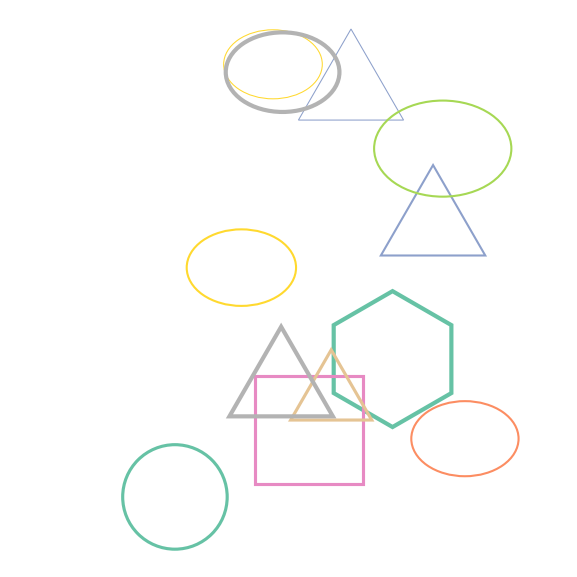[{"shape": "hexagon", "thickness": 2, "radius": 0.59, "center": [0.68, 0.377]}, {"shape": "circle", "thickness": 1.5, "radius": 0.45, "center": [0.303, 0.139]}, {"shape": "oval", "thickness": 1, "radius": 0.46, "center": [0.805, 0.24]}, {"shape": "triangle", "thickness": 0.5, "radius": 0.53, "center": [0.608, 0.844]}, {"shape": "triangle", "thickness": 1, "radius": 0.52, "center": [0.75, 0.609]}, {"shape": "square", "thickness": 1.5, "radius": 0.47, "center": [0.535, 0.254]}, {"shape": "oval", "thickness": 1, "radius": 0.59, "center": [0.767, 0.742]}, {"shape": "oval", "thickness": 0.5, "radius": 0.43, "center": [0.473, 0.888]}, {"shape": "oval", "thickness": 1, "radius": 0.47, "center": [0.418, 0.536]}, {"shape": "triangle", "thickness": 1.5, "radius": 0.41, "center": [0.574, 0.312]}, {"shape": "oval", "thickness": 2, "radius": 0.49, "center": [0.489, 0.874]}, {"shape": "triangle", "thickness": 2, "radius": 0.52, "center": [0.487, 0.33]}]